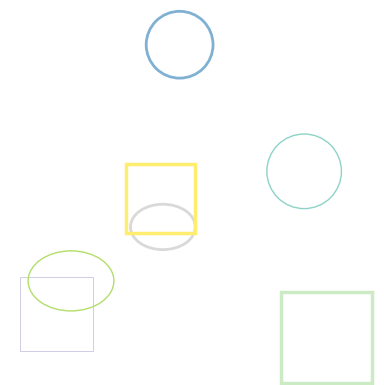[{"shape": "circle", "thickness": 1, "radius": 0.48, "center": [0.79, 0.555]}, {"shape": "square", "thickness": 0.5, "radius": 0.48, "center": [0.147, 0.184]}, {"shape": "circle", "thickness": 2, "radius": 0.43, "center": [0.467, 0.884]}, {"shape": "oval", "thickness": 1, "radius": 0.56, "center": [0.184, 0.27]}, {"shape": "oval", "thickness": 2, "radius": 0.42, "center": [0.423, 0.411]}, {"shape": "square", "thickness": 2.5, "radius": 0.59, "center": [0.848, 0.124]}, {"shape": "square", "thickness": 2.5, "radius": 0.45, "center": [0.417, 0.485]}]